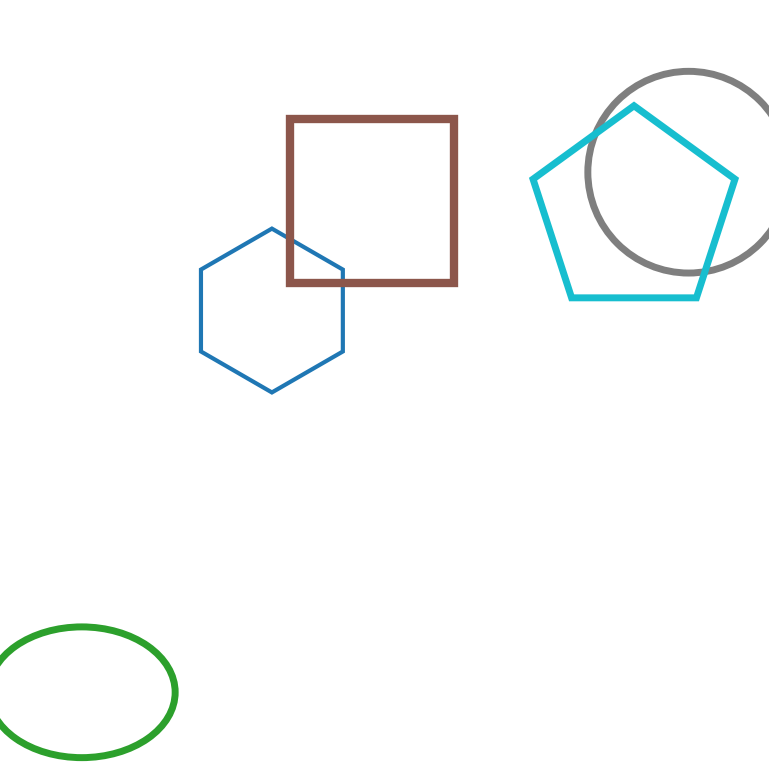[{"shape": "hexagon", "thickness": 1.5, "radius": 0.53, "center": [0.353, 0.597]}, {"shape": "oval", "thickness": 2.5, "radius": 0.61, "center": [0.106, 0.101]}, {"shape": "square", "thickness": 3, "radius": 0.53, "center": [0.483, 0.739]}, {"shape": "circle", "thickness": 2.5, "radius": 0.65, "center": [0.894, 0.776]}, {"shape": "pentagon", "thickness": 2.5, "radius": 0.69, "center": [0.823, 0.725]}]